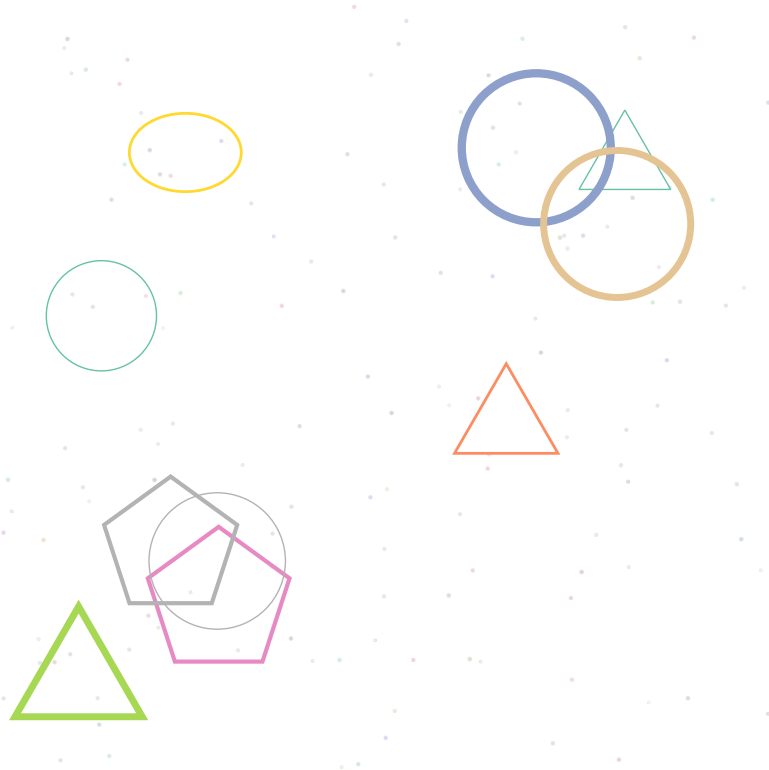[{"shape": "triangle", "thickness": 0.5, "radius": 0.34, "center": [0.811, 0.788]}, {"shape": "circle", "thickness": 0.5, "radius": 0.36, "center": [0.132, 0.59]}, {"shape": "triangle", "thickness": 1, "radius": 0.39, "center": [0.657, 0.45]}, {"shape": "circle", "thickness": 3, "radius": 0.48, "center": [0.696, 0.808]}, {"shape": "pentagon", "thickness": 1.5, "radius": 0.48, "center": [0.284, 0.219]}, {"shape": "triangle", "thickness": 2.5, "radius": 0.48, "center": [0.102, 0.117]}, {"shape": "oval", "thickness": 1, "radius": 0.36, "center": [0.241, 0.802]}, {"shape": "circle", "thickness": 2.5, "radius": 0.48, "center": [0.802, 0.709]}, {"shape": "pentagon", "thickness": 1.5, "radius": 0.45, "center": [0.222, 0.29]}, {"shape": "circle", "thickness": 0.5, "radius": 0.44, "center": [0.282, 0.271]}]